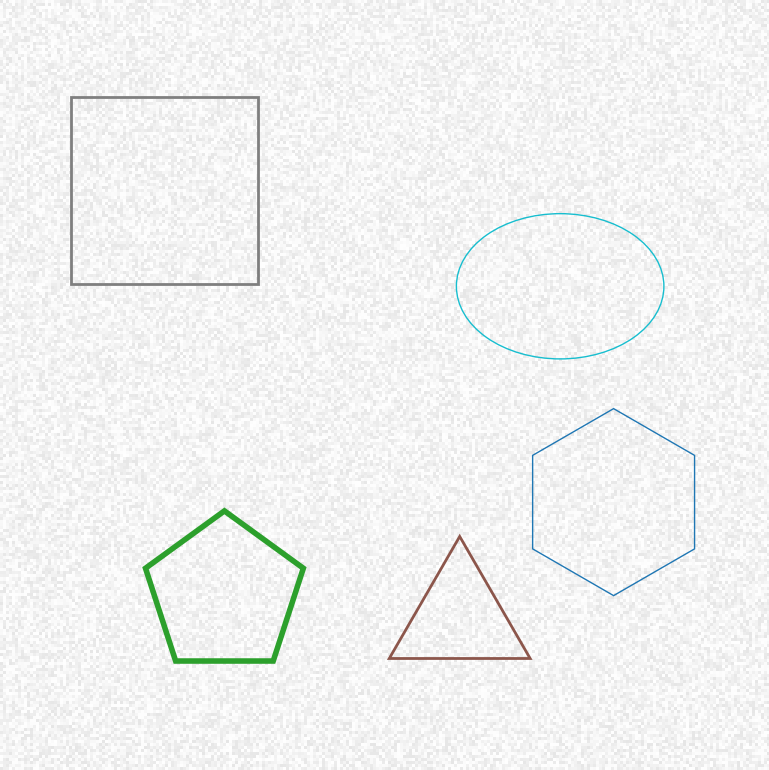[{"shape": "hexagon", "thickness": 0.5, "radius": 0.61, "center": [0.797, 0.348]}, {"shape": "pentagon", "thickness": 2, "radius": 0.54, "center": [0.291, 0.229]}, {"shape": "triangle", "thickness": 1, "radius": 0.53, "center": [0.597, 0.198]}, {"shape": "square", "thickness": 1, "radius": 0.61, "center": [0.214, 0.752]}, {"shape": "oval", "thickness": 0.5, "radius": 0.67, "center": [0.727, 0.628]}]